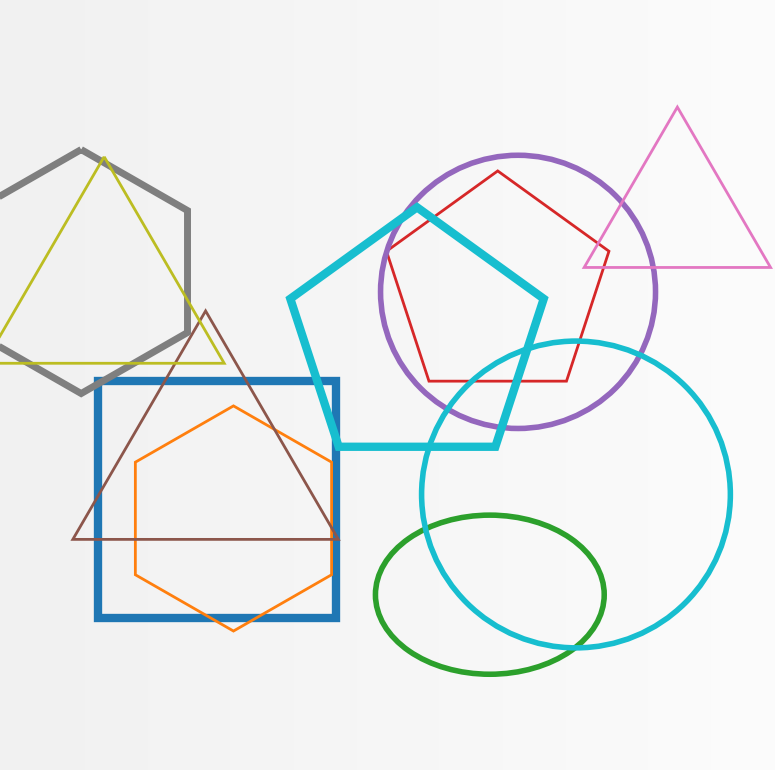[{"shape": "square", "thickness": 3, "radius": 0.77, "center": [0.28, 0.352]}, {"shape": "hexagon", "thickness": 1, "radius": 0.73, "center": [0.301, 0.327]}, {"shape": "oval", "thickness": 2, "radius": 0.74, "center": [0.632, 0.228]}, {"shape": "pentagon", "thickness": 1, "radius": 0.75, "center": [0.642, 0.627]}, {"shape": "circle", "thickness": 2, "radius": 0.89, "center": [0.668, 0.621]}, {"shape": "triangle", "thickness": 1, "radius": 0.99, "center": [0.265, 0.398]}, {"shape": "triangle", "thickness": 1, "radius": 0.69, "center": [0.874, 0.722]}, {"shape": "hexagon", "thickness": 2.5, "radius": 0.79, "center": [0.105, 0.647]}, {"shape": "triangle", "thickness": 1, "radius": 0.89, "center": [0.134, 0.618]}, {"shape": "pentagon", "thickness": 3, "radius": 0.86, "center": [0.538, 0.559]}, {"shape": "circle", "thickness": 2, "radius": 1.0, "center": [0.743, 0.358]}]